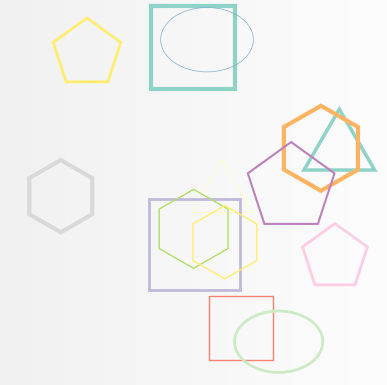[{"shape": "square", "thickness": 3, "radius": 0.54, "center": [0.498, 0.877]}, {"shape": "triangle", "thickness": 2.5, "radius": 0.53, "center": [0.876, 0.611]}, {"shape": "triangle", "thickness": 0.5, "radius": 0.46, "center": [0.572, 0.494]}, {"shape": "square", "thickness": 2, "radius": 0.59, "center": [0.503, 0.365]}, {"shape": "square", "thickness": 1, "radius": 0.41, "center": [0.621, 0.148]}, {"shape": "oval", "thickness": 0.5, "radius": 0.6, "center": [0.534, 0.897]}, {"shape": "hexagon", "thickness": 3, "radius": 0.55, "center": [0.828, 0.615]}, {"shape": "hexagon", "thickness": 1, "radius": 0.51, "center": [0.5, 0.406]}, {"shape": "pentagon", "thickness": 2, "radius": 0.44, "center": [0.864, 0.331]}, {"shape": "hexagon", "thickness": 3, "radius": 0.47, "center": [0.157, 0.49]}, {"shape": "pentagon", "thickness": 1.5, "radius": 0.59, "center": [0.751, 0.513]}, {"shape": "oval", "thickness": 2, "radius": 0.57, "center": [0.719, 0.112]}, {"shape": "hexagon", "thickness": 1, "radius": 0.48, "center": [0.58, 0.371]}, {"shape": "pentagon", "thickness": 2, "radius": 0.46, "center": [0.224, 0.862]}]